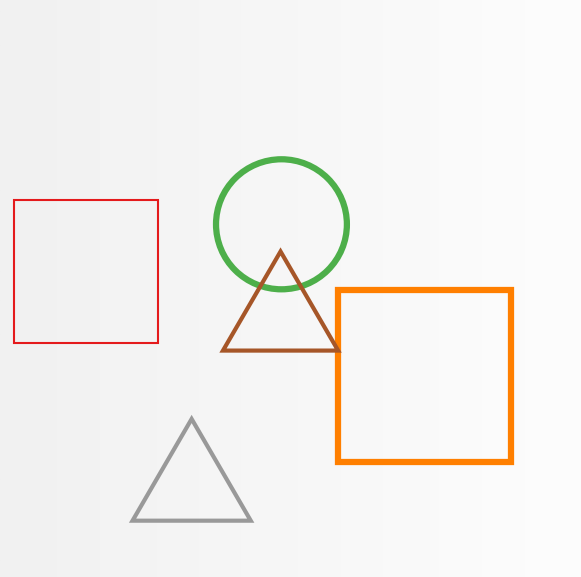[{"shape": "square", "thickness": 1, "radius": 0.62, "center": [0.148, 0.53]}, {"shape": "circle", "thickness": 3, "radius": 0.56, "center": [0.484, 0.611]}, {"shape": "square", "thickness": 3, "radius": 0.74, "center": [0.73, 0.348]}, {"shape": "triangle", "thickness": 2, "radius": 0.57, "center": [0.483, 0.449]}, {"shape": "triangle", "thickness": 2, "radius": 0.59, "center": [0.33, 0.156]}]